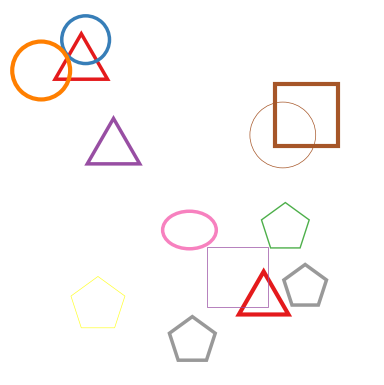[{"shape": "triangle", "thickness": 2.5, "radius": 0.39, "center": [0.211, 0.834]}, {"shape": "triangle", "thickness": 3, "radius": 0.37, "center": [0.685, 0.22]}, {"shape": "circle", "thickness": 2.5, "radius": 0.31, "center": [0.222, 0.897]}, {"shape": "pentagon", "thickness": 1, "radius": 0.33, "center": [0.741, 0.409]}, {"shape": "square", "thickness": 0.5, "radius": 0.39, "center": [0.616, 0.281]}, {"shape": "triangle", "thickness": 2.5, "radius": 0.39, "center": [0.295, 0.614]}, {"shape": "circle", "thickness": 3, "radius": 0.38, "center": [0.107, 0.817]}, {"shape": "pentagon", "thickness": 0.5, "radius": 0.37, "center": [0.254, 0.208]}, {"shape": "square", "thickness": 3, "radius": 0.4, "center": [0.796, 0.701]}, {"shape": "circle", "thickness": 0.5, "radius": 0.43, "center": [0.735, 0.649]}, {"shape": "oval", "thickness": 2.5, "radius": 0.35, "center": [0.492, 0.403]}, {"shape": "pentagon", "thickness": 2.5, "radius": 0.29, "center": [0.793, 0.255]}, {"shape": "pentagon", "thickness": 2.5, "radius": 0.31, "center": [0.5, 0.115]}]